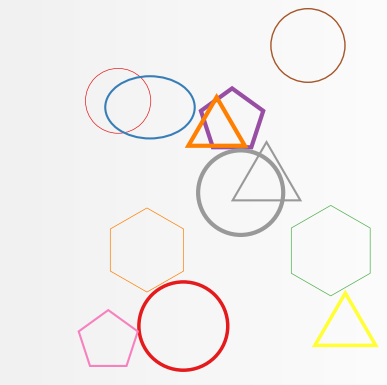[{"shape": "circle", "thickness": 0.5, "radius": 0.42, "center": [0.305, 0.738]}, {"shape": "circle", "thickness": 2.5, "radius": 0.57, "center": [0.473, 0.153]}, {"shape": "oval", "thickness": 1.5, "radius": 0.58, "center": [0.387, 0.721]}, {"shape": "hexagon", "thickness": 0.5, "radius": 0.59, "center": [0.854, 0.349]}, {"shape": "pentagon", "thickness": 3, "radius": 0.42, "center": [0.599, 0.686]}, {"shape": "triangle", "thickness": 3, "radius": 0.42, "center": [0.559, 0.663]}, {"shape": "hexagon", "thickness": 0.5, "radius": 0.55, "center": [0.379, 0.351]}, {"shape": "triangle", "thickness": 2.5, "radius": 0.45, "center": [0.891, 0.148]}, {"shape": "circle", "thickness": 1, "radius": 0.48, "center": [0.795, 0.882]}, {"shape": "pentagon", "thickness": 1.5, "radius": 0.4, "center": [0.279, 0.114]}, {"shape": "circle", "thickness": 3, "radius": 0.55, "center": [0.621, 0.5]}, {"shape": "triangle", "thickness": 1.5, "radius": 0.5, "center": [0.688, 0.53]}]